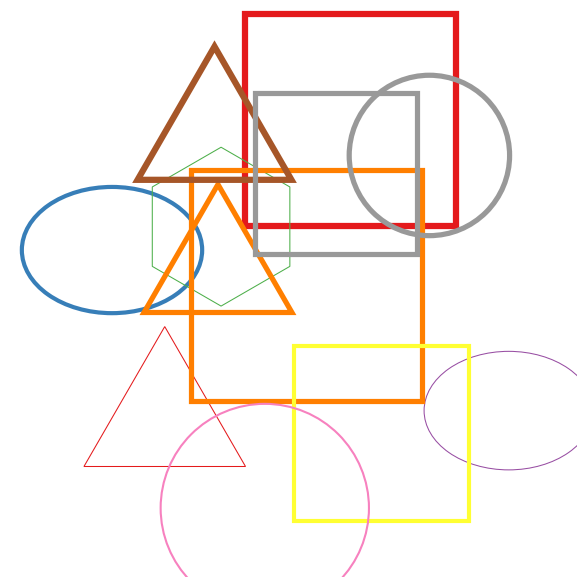[{"shape": "square", "thickness": 3, "radius": 0.92, "center": [0.607, 0.791]}, {"shape": "triangle", "thickness": 0.5, "radius": 0.81, "center": [0.285, 0.272]}, {"shape": "oval", "thickness": 2, "radius": 0.78, "center": [0.194, 0.566]}, {"shape": "hexagon", "thickness": 0.5, "radius": 0.69, "center": [0.383, 0.607]}, {"shape": "oval", "thickness": 0.5, "radius": 0.73, "center": [0.881, 0.288]}, {"shape": "square", "thickness": 2.5, "radius": 1.0, "center": [0.53, 0.505]}, {"shape": "triangle", "thickness": 2.5, "radius": 0.74, "center": [0.377, 0.532]}, {"shape": "square", "thickness": 2, "radius": 0.76, "center": [0.66, 0.248]}, {"shape": "triangle", "thickness": 3, "radius": 0.77, "center": [0.371, 0.765]}, {"shape": "circle", "thickness": 1, "radius": 0.9, "center": [0.459, 0.119]}, {"shape": "circle", "thickness": 2.5, "radius": 0.69, "center": [0.744, 0.73]}, {"shape": "square", "thickness": 2.5, "radius": 0.7, "center": [0.582, 0.698]}]